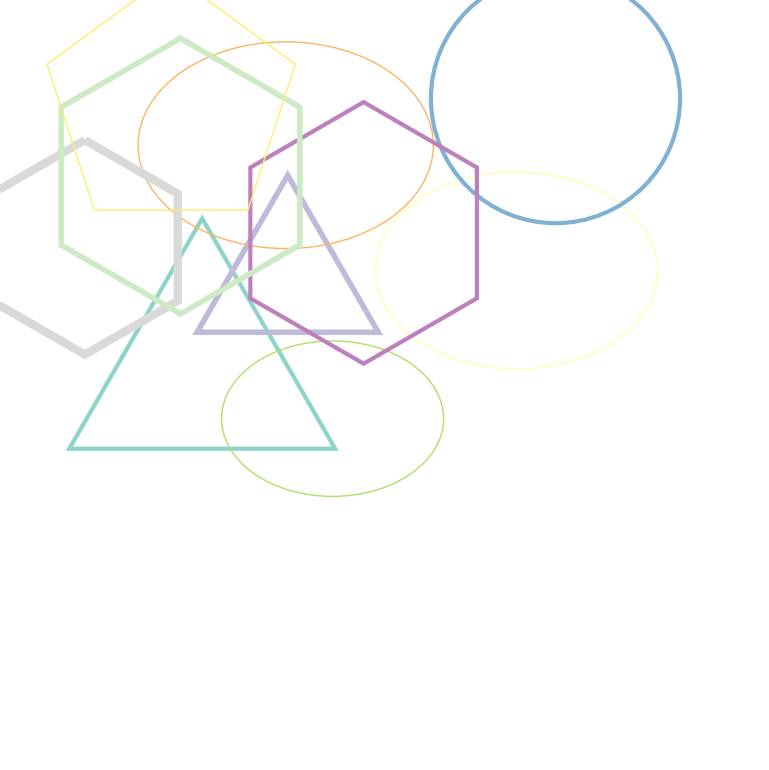[{"shape": "triangle", "thickness": 1.5, "radius": 1.0, "center": [0.263, 0.517]}, {"shape": "oval", "thickness": 0.5, "radius": 0.91, "center": [0.671, 0.649]}, {"shape": "triangle", "thickness": 2, "radius": 0.68, "center": [0.374, 0.636]}, {"shape": "circle", "thickness": 1.5, "radius": 0.81, "center": [0.721, 0.872]}, {"shape": "oval", "thickness": 0.5, "radius": 0.96, "center": [0.371, 0.811]}, {"shape": "oval", "thickness": 0.5, "radius": 0.72, "center": [0.432, 0.456]}, {"shape": "hexagon", "thickness": 3, "radius": 0.7, "center": [0.11, 0.679]}, {"shape": "hexagon", "thickness": 1.5, "radius": 0.85, "center": [0.472, 0.698]}, {"shape": "hexagon", "thickness": 2, "radius": 0.89, "center": [0.234, 0.771]}, {"shape": "pentagon", "thickness": 0.5, "radius": 0.85, "center": [0.222, 0.864]}]